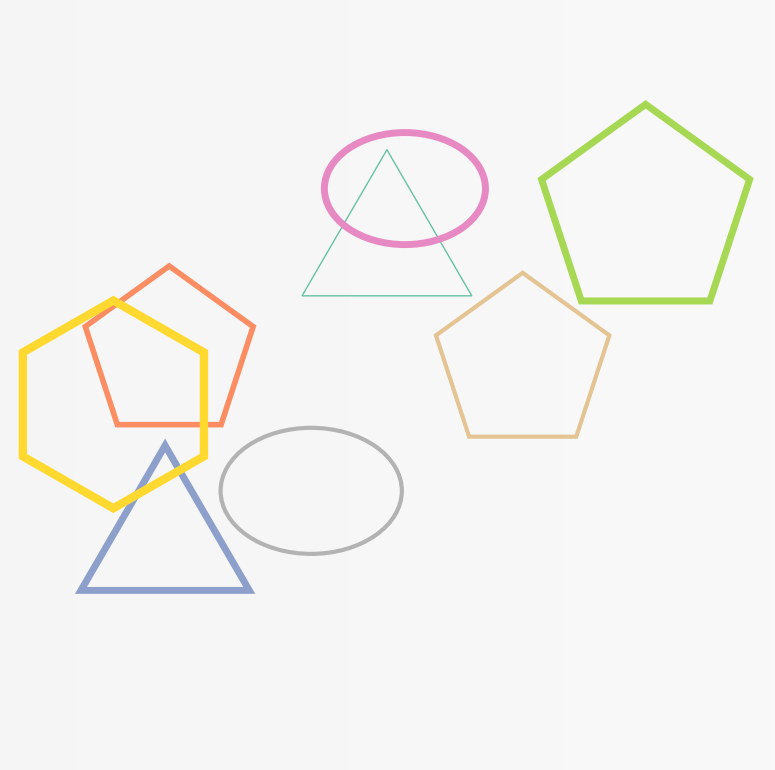[{"shape": "triangle", "thickness": 0.5, "radius": 0.63, "center": [0.499, 0.679]}, {"shape": "pentagon", "thickness": 2, "radius": 0.57, "center": [0.218, 0.541]}, {"shape": "triangle", "thickness": 2.5, "radius": 0.63, "center": [0.213, 0.296]}, {"shape": "oval", "thickness": 2.5, "radius": 0.52, "center": [0.522, 0.755]}, {"shape": "pentagon", "thickness": 2.5, "radius": 0.71, "center": [0.833, 0.723]}, {"shape": "hexagon", "thickness": 3, "radius": 0.67, "center": [0.146, 0.475]}, {"shape": "pentagon", "thickness": 1.5, "radius": 0.59, "center": [0.674, 0.528]}, {"shape": "oval", "thickness": 1.5, "radius": 0.58, "center": [0.402, 0.363]}]